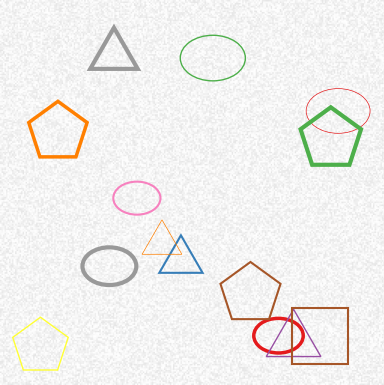[{"shape": "oval", "thickness": 2.5, "radius": 0.32, "center": [0.723, 0.128]}, {"shape": "oval", "thickness": 0.5, "radius": 0.41, "center": [0.878, 0.712]}, {"shape": "triangle", "thickness": 1.5, "radius": 0.32, "center": [0.47, 0.324]}, {"shape": "pentagon", "thickness": 3, "radius": 0.41, "center": [0.859, 0.639]}, {"shape": "oval", "thickness": 1, "radius": 0.42, "center": [0.553, 0.849]}, {"shape": "triangle", "thickness": 1, "radius": 0.41, "center": [0.763, 0.115]}, {"shape": "triangle", "thickness": 0.5, "radius": 0.3, "center": [0.421, 0.369]}, {"shape": "pentagon", "thickness": 2.5, "radius": 0.4, "center": [0.15, 0.657]}, {"shape": "pentagon", "thickness": 1, "radius": 0.38, "center": [0.105, 0.1]}, {"shape": "square", "thickness": 1.5, "radius": 0.36, "center": [0.831, 0.127]}, {"shape": "pentagon", "thickness": 1.5, "radius": 0.41, "center": [0.651, 0.237]}, {"shape": "oval", "thickness": 1.5, "radius": 0.31, "center": [0.356, 0.485]}, {"shape": "oval", "thickness": 3, "radius": 0.35, "center": [0.284, 0.309]}, {"shape": "triangle", "thickness": 3, "radius": 0.36, "center": [0.296, 0.857]}]